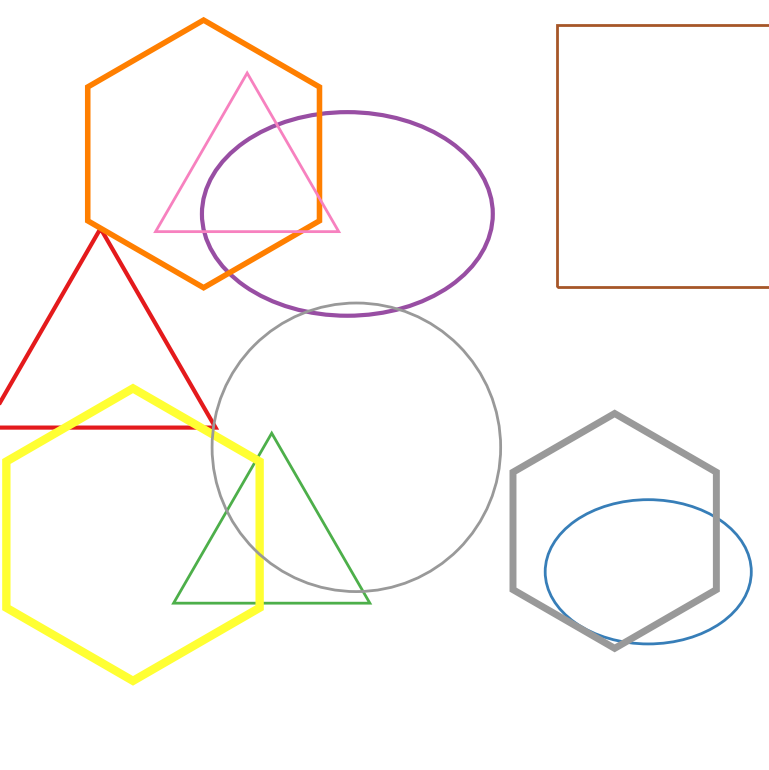[{"shape": "triangle", "thickness": 1.5, "radius": 0.86, "center": [0.131, 0.531]}, {"shape": "oval", "thickness": 1, "radius": 0.67, "center": [0.842, 0.257]}, {"shape": "triangle", "thickness": 1, "radius": 0.74, "center": [0.353, 0.29]}, {"shape": "oval", "thickness": 1.5, "radius": 0.94, "center": [0.451, 0.722]}, {"shape": "hexagon", "thickness": 2, "radius": 0.87, "center": [0.264, 0.8]}, {"shape": "hexagon", "thickness": 3, "radius": 0.95, "center": [0.173, 0.306]}, {"shape": "square", "thickness": 1, "radius": 0.85, "center": [0.893, 0.797]}, {"shape": "triangle", "thickness": 1, "radius": 0.69, "center": [0.321, 0.768]}, {"shape": "circle", "thickness": 1, "radius": 0.94, "center": [0.463, 0.419]}, {"shape": "hexagon", "thickness": 2.5, "radius": 0.76, "center": [0.798, 0.31]}]